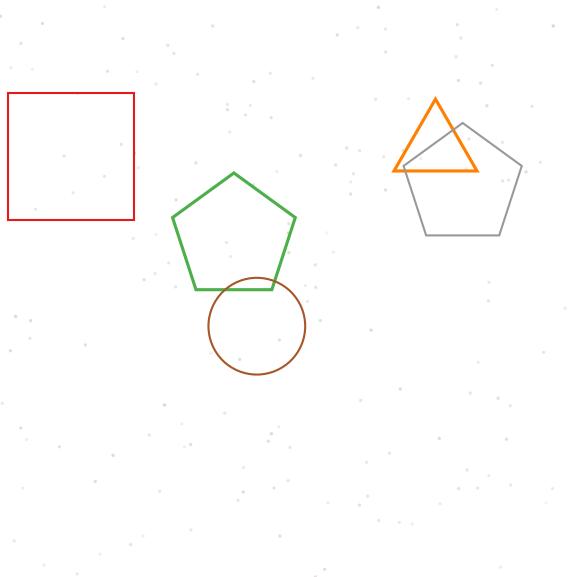[{"shape": "square", "thickness": 1, "radius": 0.55, "center": [0.123, 0.728]}, {"shape": "pentagon", "thickness": 1.5, "radius": 0.56, "center": [0.405, 0.588]}, {"shape": "triangle", "thickness": 1.5, "radius": 0.41, "center": [0.754, 0.745]}, {"shape": "circle", "thickness": 1, "radius": 0.42, "center": [0.445, 0.434]}, {"shape": "pentagon", "thickness": 1, "radius": 0.54, "center": [0.801, 0.679]}]